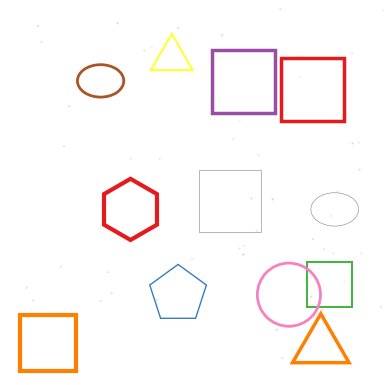[{"shape": "square", "thickness": 2.5, "radius": 0.41, "center": [0.812, 0.768]}, {"shape": "hexagon", "thickness": 3, "radius": 0.4, "center": [0.339, 0.456]}, {"shape": "pentagon", "thickness": 1, "radius": 0.39, "center": [0.463, 0.236]}, {"shape": "square", "thickness": 1.5, "radius": 0.29, "center": [0.856, 0.262]}, {"shape": "square", "thickness": 2.5, "radius": 0.41, "center": [0.632, 0.789]}, {"shape": "triangle", "thickness": 2.5, "radius": 0.42, "center": [0.833, 0.1]}, {"shape": "square", "thickness": 3, "radius": 0.36, "center": [0.126, 0.108]}, {"shape": "triangle", "thickness": 1.5, "radius": 0.31, "center": [0.446, 0.849]}, {"shape": "oval", "thickness": 2, "radius": 0.3, "center": [0.261, 0.79]}, {"shape": "circle", "thickness": 2, "radius": 0.41, "center": [0.75, 0.235]}, {"shape": "oval", "thickness": 0.5, "radius": 0.31, "center": [0.869, 0.456]}, {"shape": "square", "thickness": 0.5, "radius": 0.4, "center": [0.598, 0.477]}]